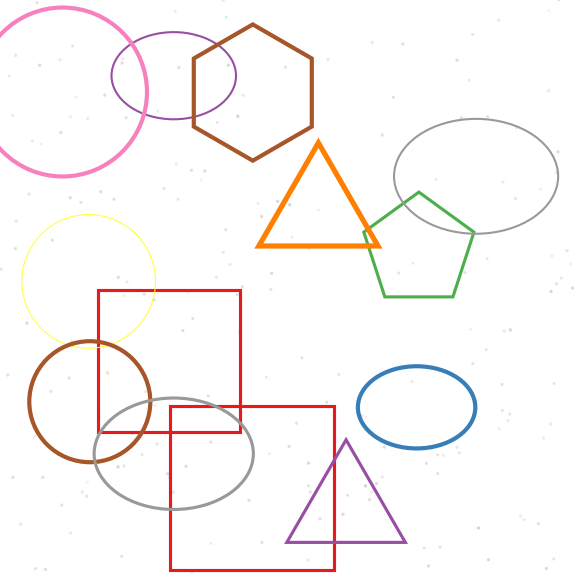[{"shape": "square", "thickness": 1.5, "radius": 0.71, "center": [0.436, 0.154]}, {"shape": "square", "thickness": 1.5, "radius": 0.62, "center": [0.293, 0.375]}, {"shape": "oval", "thickness": 2, "radius": 0.51, "center": [0.721, 0.294]}, {"shape": "pentagon", "thickness": 1.5, "radius": 0.5, "center": [0.725, 0.566]}, {"shape": "triangle", "thickness": 1.5, "radius": 0.59, "center": [0.599, 0.119]}, {"shape": "oval", "thickness": 1, "radius": 0.54, "center": [0.301, 0.868]}, {"shape": "triangle", "thickness": 2.5, "radius": 0.6, "center": [0.551, 0.633]}, {"shape": "circle", "thickness": 0.5, "radius": 0.58, "center": [0.154, 0.512]}, {"shape": "hexagon", "thickness": 2, "radius": 0.59, "center": [0.438, 0.839]}, {"shape": "circle", "thickness": 2, "radius": 0.52, "center": [0.155, 0.304]}, {"shape": "circle", "thickness": 2, "radius": 0.73, "center": [0.108, 0.84]}, {"shape": "oval", "thickness": 1, "radius": 0.71, "center": [0.824, 0.694]}, {"shape": "oval", "thickness": 1.5, "radius": 0.69, "center": [0.301, 0.213]}]